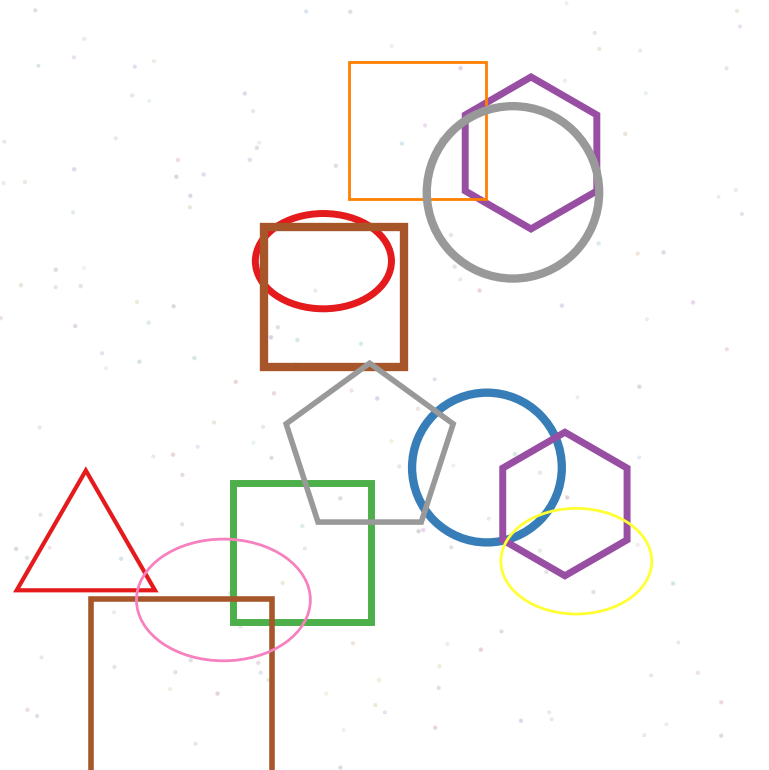[{"shape": "oval", "thickness": 2.5, "radius": 0.44, "center": [0.42, 0.661]}, {"shape": "triangle", "thickness": 1.5, "radius": 0.52, "center": [0.111, 0.285]}, {"shape": "circle", "thickness": 3, "radius": 0.49, "center": [0.632, 0.393]}, {"shape": "square", "thickness": 2.5, "radius": 0.45, "center": [0.392, 0.283]}, {"shape": "hexagon", "thickness": 2.5, "radius": 0.49, "center": [0.69, 0.801]}, {"shape": "hexagon", "thickness": 2.5, "radius": 0.47, "center": [0.734, 0.345]}, {"shape": "square", "thickness": 1, "radius": 0.44, "center": [0.543, 0.831]}, {"shape": "oval", "thickness": 1, "radius": 0.49, "center": [0.748, 0.271]}, {"shape": "square", "thickness": 2, "radius": 0.59, "center": [0.236, 0.104]}, {"shape": "square", "thickness": 3, "radius": 0.45, "center": [0.433, 0.614]}, {"shape": "oval", "thickness": 1, "radius": 0.56, "center": [0.29, 0.221]}, {"shape": "circle", "thickness": 3, "radius": 0.56, "center": [0.666, 0.75]}, {"shape": "pentagon", "thickness": 2, "radius": 0.57, "center": [0.48, 0.414]}]